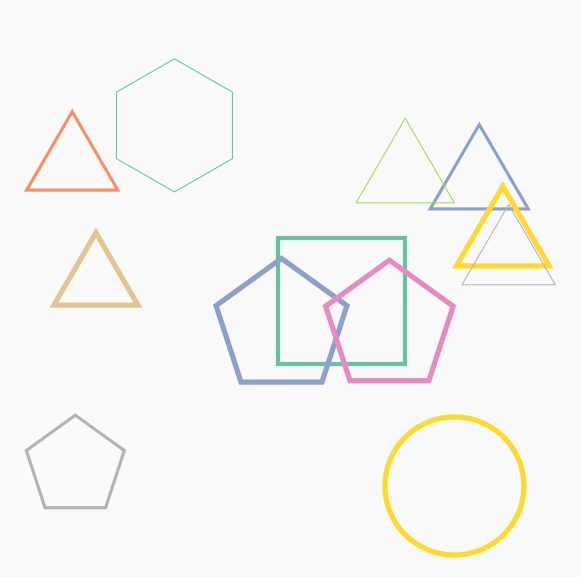[{"shape": "hexagon", "thickness": 0.5, "radius": 0.58, "center": [0.3, 0.782]}, {"shape": "square", "thickness": 2, "radius": 0.54, "center": [0.587, 0.478]}, {"shape": "triangle", "thickness": 1.5, "radius": 0.45, "center": [0.124, 0.715]}, {"shape": "pentagon", "thickness": 2.5, "radius": 0.59, "center": [0.484, 0.433]}, {"shape": "triangle", "thickness": 1.5, "radius": 0.49, "center": [0.825, 0.686]}, {"shape": "pentagon", "thickness": 2.5, "radius": 0.58, "center": [0.67, 0.433]}, {"shape": "triangle", "thickness": 0.5, "radius": 0.49, "center": [0.697, 0.697]}, {"shape": "triangle", "thickness": 2.5, "radius": 0.46, "center": [0.865, 0.585]}, {"shape": "circle", "thickness": 2.5, "radius": 0.6, "center": [0.782, 0.158]}, {"shape": "triangle", "thickness": 2.5, "radius": 0.42, "center": [0.165, 0.513]}, {"shape": "triangle", "thickness": 0.5, "radius": 0.46, "center": [0.875, 0.552]}, {"shape": "pentagon", "thickness": 1.5, "radius": 0.44, "center": [0.13, 0.192]}]